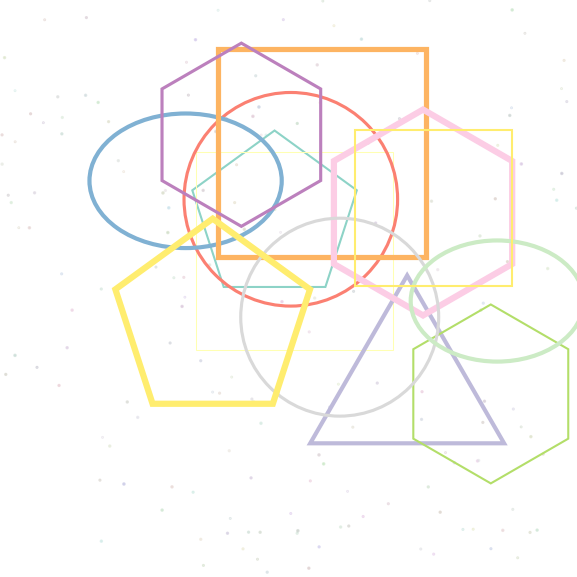[{"shape": "pentagon", "thickness": 1, "radius": 0.75, "center": [0.475, 0.623]}, {"shape": "square", "thickness": 0.5, "radius": 0.86, "center": [0.51, 0.564]}, {"shape": "triangle", "thickness": 2, "radius": 0.97, "center": [0.705, 0.328]}, {"shape": "circle", "thickness": 1.5, "radius": 0.92, "center": [0.504, 0.654]}, {"shape": "oval", "thickness": 2, "radius": 0.83, "center": [0.321, 0.686]}, {"shape": "square", "thickness": 2.5, "radius": 0.9, "center": [0.558, 0.734]}, {"shape": "hexagon", "thickness": 1, "radius": 0.77, "center": [0.85, 0.317]}, {"shape": "hexagon", "thickness": 3, "radius": 0.89, "center": [0.733, 0.631]}, {"shape": "circle", "thickness": 1.5, "radius": 0.86, "center": [0.588, 0.45]}, {"shape": "hexagon", "thickness": 1.5, "radius": 0.79, "center": [0.418, 0.766]}, {"shape": "oval", "thickness": 2, "radius": 0.75, "center": [0.861, 0.478]}, {"shape": "pentagon", "thickness": 3, "radius": 0.89, "center": [0.368, 0.443]}, {"shape": "square", "thickness": 1, "radius": 0.68, "center": [0.751, 0.639]}]